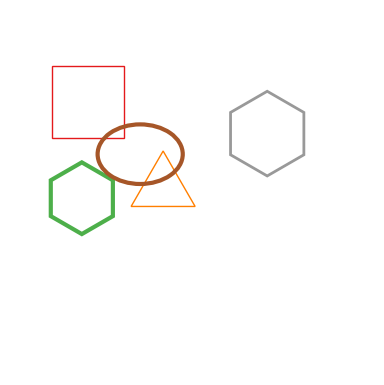[{"shape": "square", "thickness": 1, "radius": 0.47, "center": [0.227, 0.734]}, {"shape": "hexagon", "thickness": 3, "radius": 0.47, "center": [0.213, 0.485]}, {"shape": "triangle", "thickness": 1, "radius": 0.48, "center": [0.424, 0.512]}, {"shape": "oval", "thickness": 3, "radius": 0.55, "center": [0.364, 0.6]}, {"shape": "hexagon", "thickness": 2, "radius": 0.55, "center": [0.694, 0.653]}]